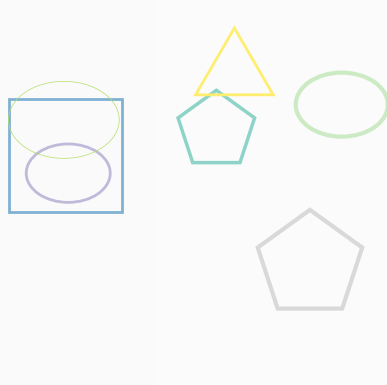[{"shape": "pentagon", "thickness": 2.5, "radius": 0.52, "center": [0.558, 0.662]}, {"shape": "oval", "thickness": 2, "radius": 0.54, "center": [0.176, 0.55]}, {"shape": "square", "thickness": 2, "radius": 0.73, "center": [0.17, 0.596]}, {"shape": "oval", "thickness": 0.5, "radius": 0.71, "center": [0.165, 0.689]}, {"shape": "pentagon", "thickness": 3, "radius": 0.71, "center": [0.8, 0.313]}, {"shape": "oval", "thickness": 3, "radius": 0.59, "center": [0.882, 0.728]}, {"shape": "triangle", "thickness": 2, "radius": 0.58, "center": [0.605, 0.812]}]